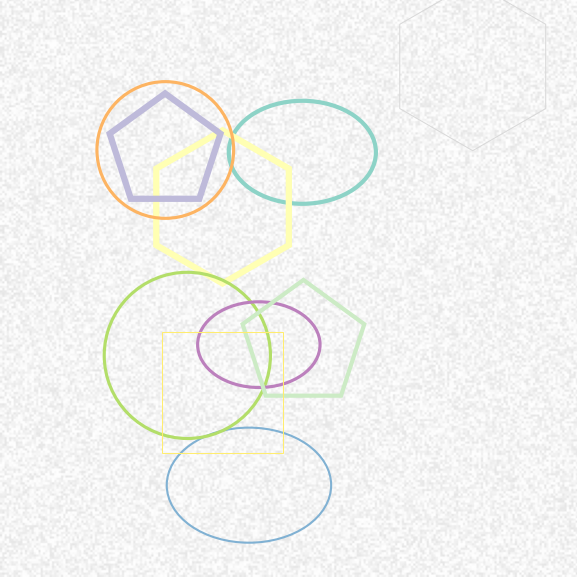[{"shape": "oval", "thickness": 2, "radius": 0.64, "center": [0.524, 0.735]}, {"shape": "hexagon", "thickness": 3, "radius": 0.66, "center": [0.385, 0.641]}, {"shape": "pentagon", "thickness": 3, "radius": 0.5, "center": [0.286, 0.736]}, {"shape": "oval", "thickness": 1, "radius": 0.71, "center": [0.431, 0.159]}, {"shape": "circle", "thickness": 1.5, "radius": 0.59, "center": [0.286, 0.739]}, {"shape": "circle", "thickness": 1.5, "radius": 0.72, "center": [0.324, 0.384]}, {"shape": "hexagon", "thickness": 0.5, "radius": 0.73, "center": [0.819, 0.884]}, {"shape": "oval", "thickness": 1.5, "radius": 0.53, "center": [0.448, 0.402]}, {"shape": "pentagon", "thickness": 2, "radius": 0.55, "center": [0.525, 0.404]}, {"shape": "square", "thickness": 0.5, "radius": 0.53, "center": [0.385, 0.319]}]